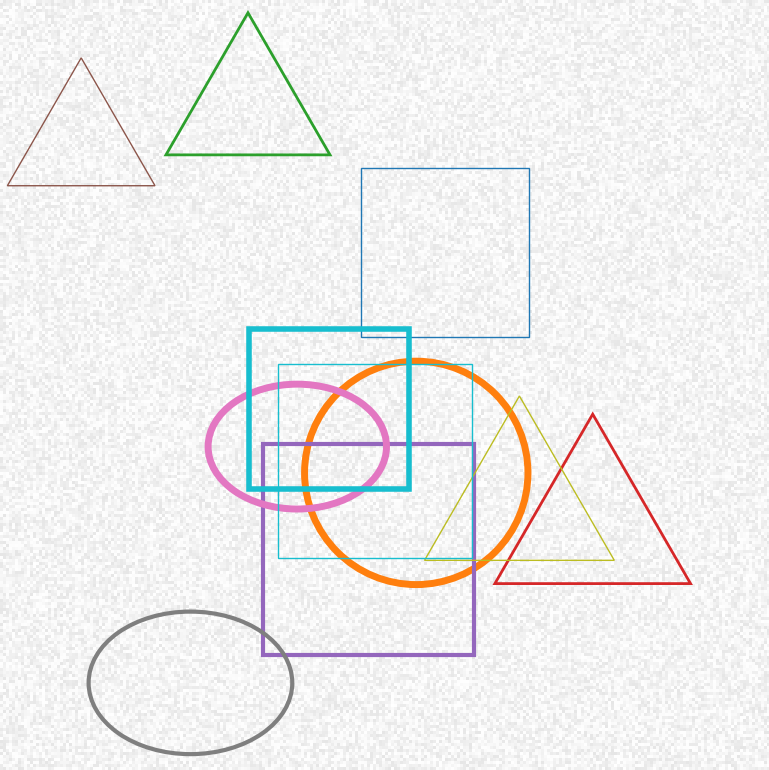[{"shape": "square", "thickness": 0.5, "radius": 0.55, "center": [0.578, 0.672]}, {"shape": "circle", "thickness": 2.5, "radius": 0.73, "center": [0.541, 0.386]}, {"shape": "triangle", "thickness": 1, "radius": 0.62, "center": [0.322, 0.86]}, {"shape": "triangle", "thickness": 1, "radius": 0.73, "center": [0.77, 0.315]}, {"shape": "square", "thickness": 1.5, "radius": 0.69, "center": [0.478, 0.287]}, {"shape": "triangle", "thickness": 0.5, "radius": 0.55, "center": [0.105, 0.814]}, {"shape": "oval", "thickness": 2.5, "radius": 0.58, "center": [0.386, 0.42]}, {"shape": "oval", "thickness": 1.5, "radius": 0.66, "center": [0.247, 0.113]}, {"shape": "triangle", "thickness": 0.5, "radius": 0.71, "center": [0.675, 0.343]}, {"shape": "square", "thickness": 2, "radius": 0.52, "center": [0.427, 0.469]}, {"shape": "square", "thickness": 0.5, "radius": 0.63, "center": [0.487, 0.401]}]